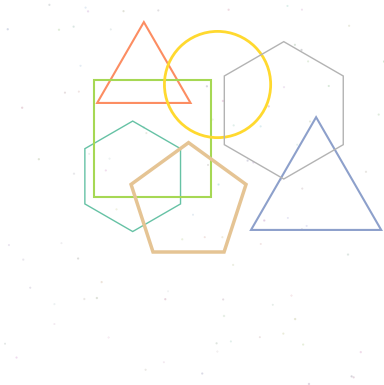[{"shape": "hexagon", "thickness": 1, "radius": 0.72, "center": [0.345, 0.542]}, {"shape": "triangle", "thickness": 1.5, "radius": 0.7, "center": [0.374, 0.803]}, {"shape": "triangle", "thickness": 1.5, "radius": 0.98, "center": [0.821, 0.5]}, {"shape": "square", "thickness": 1.5, "radius": 0.76, "center": [0.395, 0.64]}, {"shape": "circle", "thickness": 2, "radius": 0.69, "center": [0.565, 0.78]}, {"shape": "pentagon", "thickness": 2.5, "radius": 0.78, "center": [0.49, 0.472]}, {"shape": "hexagon", "thickness": 1, "radius": 0.89, "center": [0.737, 0.713]}]